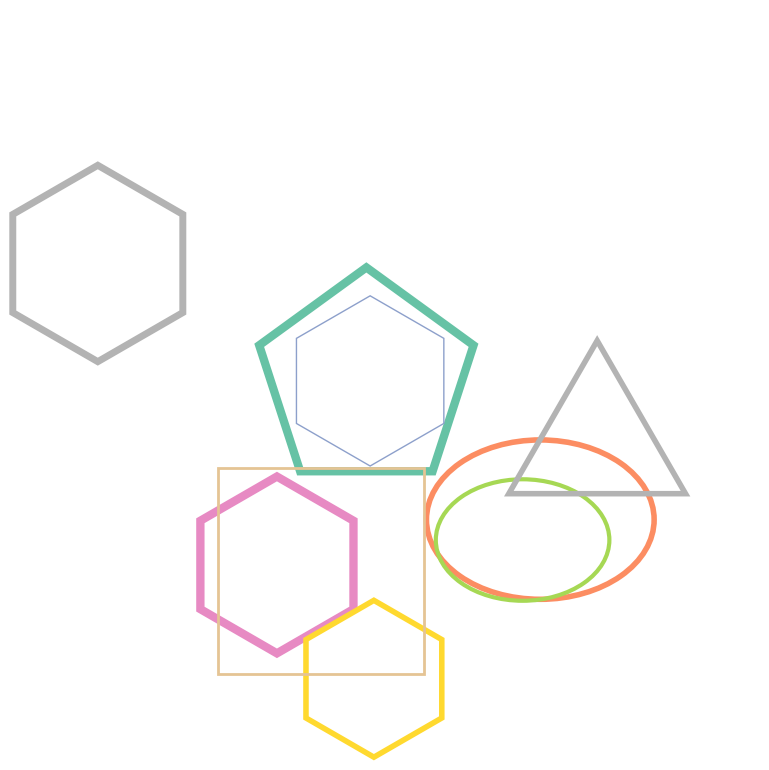[{"shape": "pentagon", "thickness": 3, "radius": 0.73, "center": [0.476, 0.506]}, {"shape": "oval", "thickness": 2, "radius": 0.74, "center": [0.702, 0.325]}, {"shape": "hexagon", "thickness": 0.5, "radius": 0.55, "center": [0.481, 0.505]}, {"shape": "hexagon", "thickness": 3, "radius": 0.57, "center": [0.36, 0.266]}, {"shape": "oval", "thickness": 1.5, "radius": 0.56, "center": [0.679, 0.299]}, {"shape": "hexagon", "thickness": 2, "radius": 0.51, "center": [0.486, 0.118]}, {"shape": "square", "thickness": 1, "radius": 0.67, "center": [0.417, 0.258]}, {"shape": "hexagon", "thickness": 2.5, "radius": 0.64, "center": [0.127, 0.658]}, {"shape": "triangle", "thickness": 2, "radius": 0.66, "center": [0.776, 0.425]}]